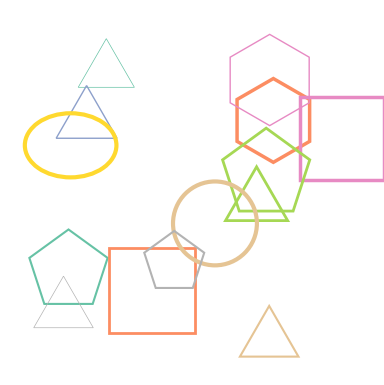[{"shape": "pentagon", "thickness": 1.5, "radius": 0.53, "center": [0.178, 0.297]}, {"shape": "triangle", "thickness": 0.5, "radius": 0.42, "center": [0.276, 0.815]}, {"shape": "hexagon", "thickness": 2.5, "radius": 0.54, "center": [0.71, 0.687]}, {"shape": "square", "thickness": 2, "radius": 0.55, "center": [0.394, 0.245]}, {"shape": "triangle", "thickness": 1, "radius": 0.46, "center": [0.225, 0.687]}, {"shape": "square", "thickness": 2.5, "radius": 0.54, "center": [0.888, 0.64]}, {"shape": "hexagon", "thickness": 1, "radius": 0.59, "center": [0.7, 0.792]}, {"shape": "pentagon", "thickness": 2, "radius": 0.6, "center": [0.691, 0.548]}, {"shape": "triangle", "thickness": 2, "radius": 0.47, "center": [0.666, 0.474]}, {"shape": "oval", "thickness": 3, "radius": 0.59, "center": [0.183, 0.623]}, {"shape": "triangle", "thickness": 1.5, "radius": 0.44, "center": [0.699, 0.118]}, {"shape": "circle", "thickness": 3, "radius": 0.54, "center": [0.558, 0.42]}, {"shape": "pentagon", "thickness": 1.5, "radius": 0.41, "center": [0.453, 0.318]}, {"shape": "triangle", "thickness": 0.5, "radius": 0.45, "center": [0.165, 0.193]}]